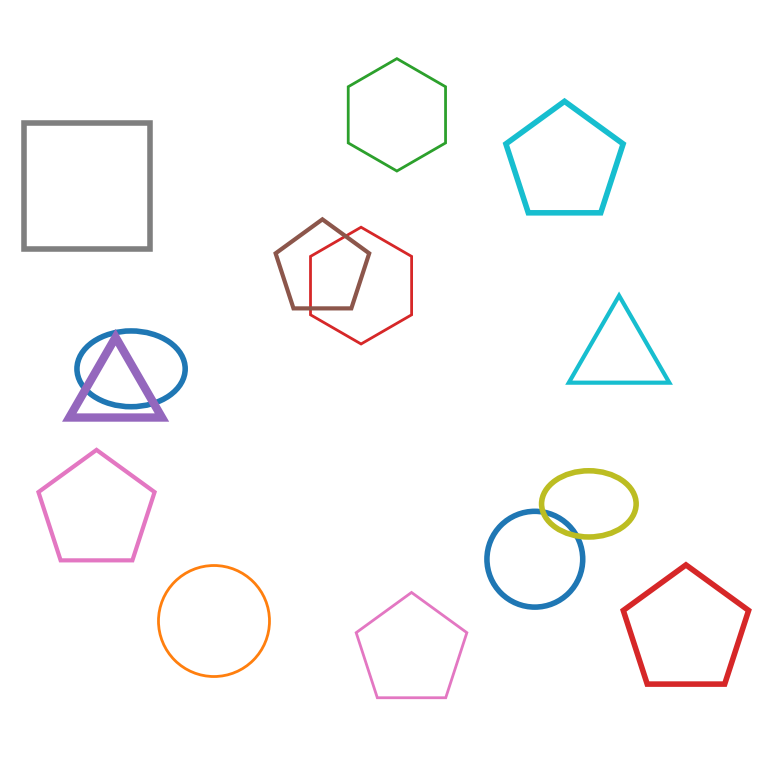[{"shape": "circle", "thickness": 2, "radius": 0.31, "center": [0.695, 0.274]}, {"shape": "oval", "thickness": 2, "radius": 0.35, "center": [0.17, 0.521]}, {"shape": "circle", "thickness": 1, "radius": 0.36, "center": [0.278, 0.193]}, {"shape": "hexagon", "thickness": 1, "radius": 0.36, "center": [0.515, 0.851]}, {"shape": "hexagon", "thickness": 1, "radius": 0.38, "center": [0.469, 0.629]}, {"shape": "pentagon", "thickness": 2, "radius": 0.43, "center": [0.891, 0.181]}, {"shape": "triangle", "thickness": 3, "radius": 0.35, "center": [0.15, 0.493]}, {"shape": "pentagon", "thickness": 1.5, "radius": 0.32, "center": [0.419, 0.651]}, {"shape": "pentagon", "thickness": 1, "radius": 0.38, "center": [0.534, 0.155]}, {"shape": "pentagon", "thickness": 1.5, "radius": 0.4, "center": [0.125, 0.336]}, {"shape": "square", "thickness": 2, "radius": 0.41, "center": [0.113, 0.758]}, {"shape": "oval", "thickness": 2, "radius": 0.31, "center": [0.765, 0.346]}, {"shape": "pentagon", "thickness": 2, "radius": 0.4, "center": [0.733, 0.788]}, {"shape": "triangle", "thickness": 1.5, "radius": 0.38, "center": [0.804, 0.541]}]